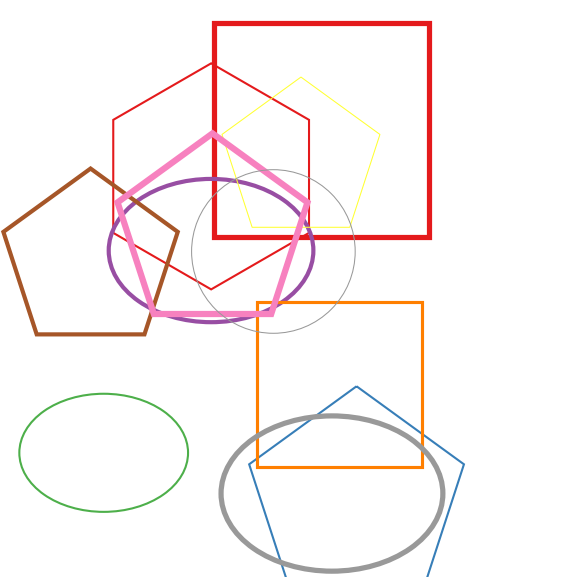[{"shape": "hexagon", "thickness": 1, "radius": 0.98, "center": [0.366, 0.694]}, {"shape": "square", "thickness": 2.5, "radius": 0.93, "center": [0.556, 0.774]}, {"shape": "pentagon", "thickness": 1, "radius": 0.98, "center": [0.617, 0.135]}, {"shape": "oval", "thickness": 1, "radius": 0.73, "center": [0.18, 0.215]}, {"shape": "oval", "thickness": 2, "radius": 0.89, "center": [0.365, 0.565]}, {"shape": "square", "thickness": 1.5, "radius": 0.71, "center": [0.587, 0.334]}, {"shape": "pentagon", "thickness": 0.5, "radius": 0.72, "center": [0.521, 0.722]}, {"shape": "pentagon", "thickness": 2, "radius": 0.79, "center": [0.157, 0.549]}, {"shape": "pentagon", "thickness": 3, "radius": 0.86, "center": [0.368, 0.595]}, {"shape": "oval", "thickness": 2.5, "radius": 0.96, "center": [0.575, 0.145]}, {"shape": "circle", "thickness": 0.5, "radius": 0.71, "center": [0.473, 0.564]}]